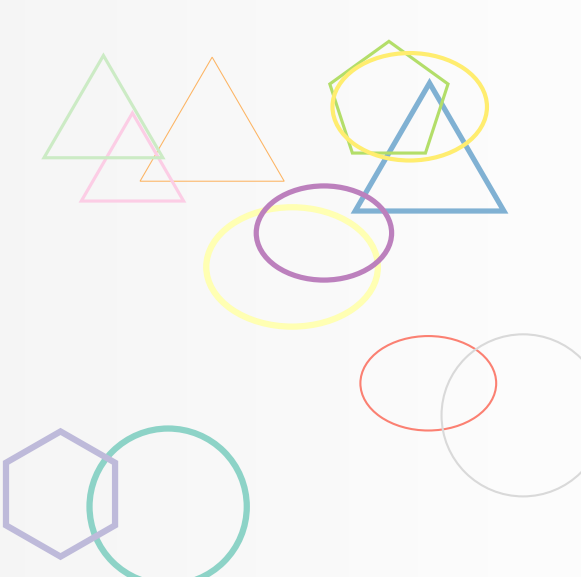[{"shape": "circle", "thickness": 3, "radius": 0.68, "center": [0.289, 0.122]}, {"shape": "oval", "thickness": 3, "radius": 0.74, "center": [0.502, 0.537]}, {"shape": "hexagon", "thickness": 3, "radius": 0.54, "center": [0.104, 0.144]}, {"shape": "oval", "thickness": 1, "radius": 0.58, "center": [0.737, 0.335]}, {"shape": "triangle", "thickness": 2.5, "radius": 0.74, "center": [0.739, 0.708]}, {"shape": "triangle", "thickness": 0.5, "radius": 0.72, "center": [0.365, 0.757]}, {"shape": "pentagon", "thickness": 1.5, "radius": 0.53, "center": [0.669, 0.821]}, {"shape": "triangle", "thickness": 1.5, "radius": 0.51, "center": [0.228, 0.702]}, {"shape": "circle", "thickness": 1, "radius": 0.7, "center": [0.9, 0.28]}, {"shape": "oval", "thickness": 2.5, "radius": 0.58, "center": [0.557, 0.596]}, {"shape": "triangle", "thickness": 1.5, "radius": 0.59, "center": [0.178, 0.785]}, {"shape": "oval", "thickness": 2, "radius": 0.66, "center": [0.705, 0.814]}]